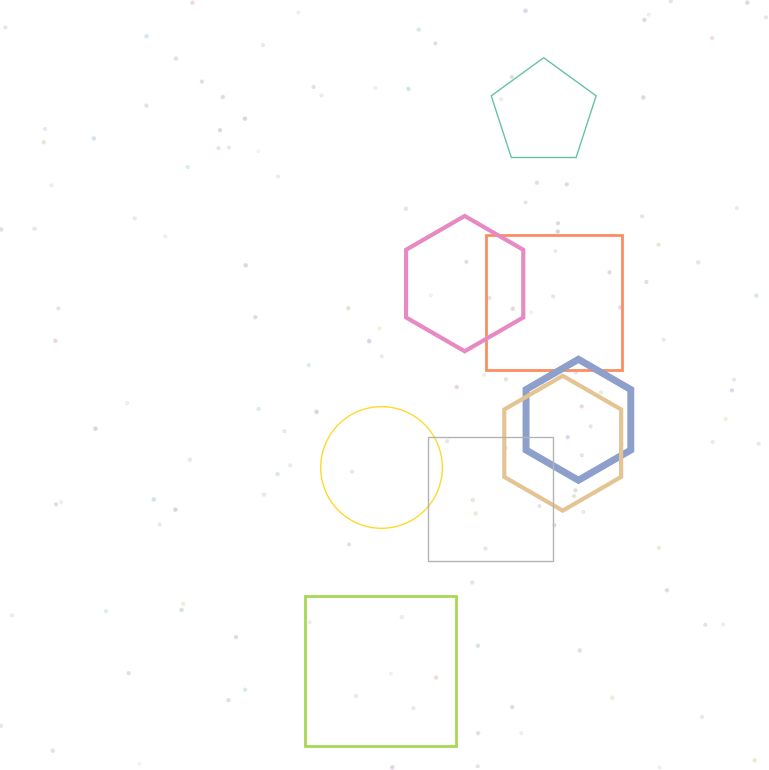[{"shape": "pentagon", "thickness": 0.5, "radius": 0.36, "center": [0.706, 0.853]}, {"shape": "square", "thickness": 1, "radius": 0.44, "center": [0.72, 0.607]}, {"shape": "hexagon", "thickness": 2.5, "radius": 0.39, "center": [0.751, 0.455]}, {"shape": "hexagon", "thickness": 1.5, "radius": 0.44, "center": [0.603, 0.632]}, {"shape": "square", "thickness": 1, "radius": 0.49, "center": [0.494, 0.128]}, {"shape": "circle", "thickness": 0.5, "radius": 0.4, "center": [0.495, 0.393]}, {"shape": "hexagon", "thickness": 1.5, "radius": 0.44, "center": [0.731, 0.424]}, {"shape": "square", "thickness": 0.5, "radius": 0.4, "center": [0.637, 0.352]}]